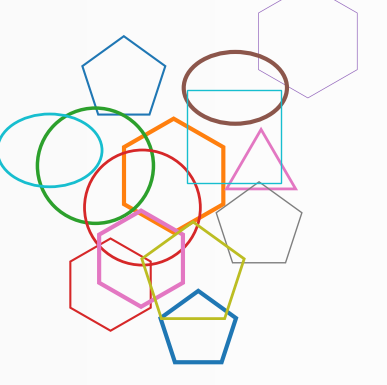[{"shape": "pentagon", "thickness": 1.5, "radius": 0.56, "center": [0.32, 0.793]}, {"shape": "pentagon", "thickness": 3, "radius": 0.51, "center": [0.512, 0.142]}, {"shape": "hexagon", "thickness": 3, "radius": 0.74, "center": [0.448, 0.544]}, {"shape": "circle", "thickness": 2.5, "radius": 0.75, "center": [0.246, 0.57]}, {"shape": "circle", "thickness": 2, "radius": 0.75, "center": [0.368, 0.461]}, {"shape": "hexagon", "thickness": 1.5, "radius": 0.6, "center": [0.285, 0.261]}, {"shape": "hexagon", "thickness": 0.5, "radius": 0.74, "center": [0.795, 0.893]}, {"shape": "oval", "thickness": 3, "radius": 0.67, "center": [0.607, 0.772]}, {"shape": "triangle", "thickness": 2, "radius": 0.51, "center": [0.674, 0.561]}, {"shape": "hexagon", "thickness": 3, "radius": 0.62, "center": [0.364, 0.328]}, {"shape": "pentagon", "thickness": 1, "radius": 0.58, "center": [0.669, 0.411]}, {"shape": "pentagon", "thickness": 2, "radius": 0.69, "center": [0.498, 0.285]}, {"shape": "square", "thickness": 1, "radius": 0.61, "center": [0.605, 0.645]}, {"shape": "oval", "thickness": 2, "radius": 0.68, "center": [0.128, 0.609]}]